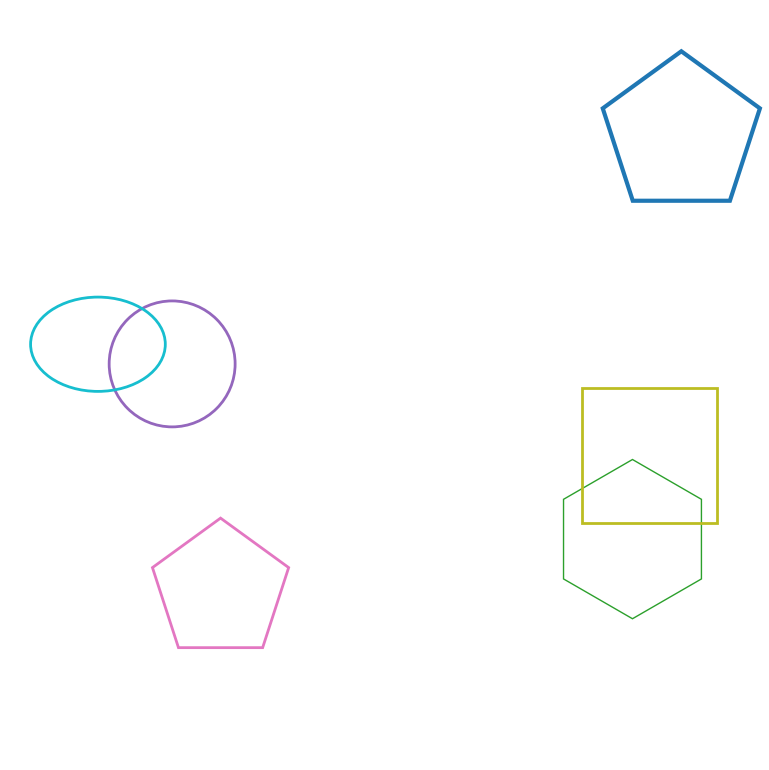[{"shape": "pentagon", "thickness": 1.5, "radius": 0.54, "center": [0.885, 0.826]}, {"shape": "hexagon", "thickness": 0.5, "radius": 0.52, "center": [0.821, 0.3]}, {"shape": "circle", "thickness": 1, "radius": 0.41, "center": [0.224, 0.527]}, {"shape": "pentagon", "thickness": 1, "radius": 0.46, "center": [0.286, 0.234]}, {"shape": "square", "thickness": 1, "radius": 0.44, "center": [0.844, 0.409]}, {"shape": "oval", "thickness": 1, "radius": 0.44, "center": [0.127, 0.553]}]